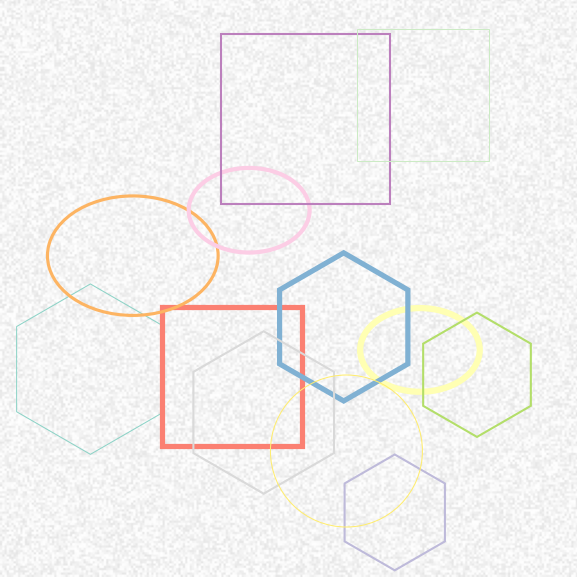[{"shape": "hexagon", "thickness": 0.5, "radius": 0.74, "center": [0.157, 0.36]}, {"shape": "oval", "thickness": 3, "radius": 0.52, "center": [0.727, 0.393]}, {"shape": "hexagon", "thickness": 1, "radius": 0.5, "center": [0.684, 0.112]}, {"shape": "square", "thickness": 2.5, "radius": 0.6, "center": [0.402, 0.347]}, {"shape": "hexagon", "thickness": 2.5, "radius": 0.64, "center": [0.595, 0.433]}, {"shape": "oval", "thickness": 1.5, "radius": 0.74, "center": [0.23, 0.556]}, {"shape": "hexagon", "thickness": 1, "radius": 0.54, "center": [0.826, 0.35]}, {"shape": "oval", "thickness": 2, "radius": 0.52, "center": [0.431, 0.635]}, {"shape": "hexagon", "thickness": 1, "radius": 0.7, "center": [0.457, 0.285]}, {"shape": "square", "thickness": 1, "radius": 0.73, "center": [0.529, 0.793]}, {"shape": "square", "thickness": 0.5, "radius": 0.57, "center": [0.732, 0.835]}, {"shape": "circle", "thickness": 0.5, "radius": 0.66, "center": [0.6, 0.218]}]